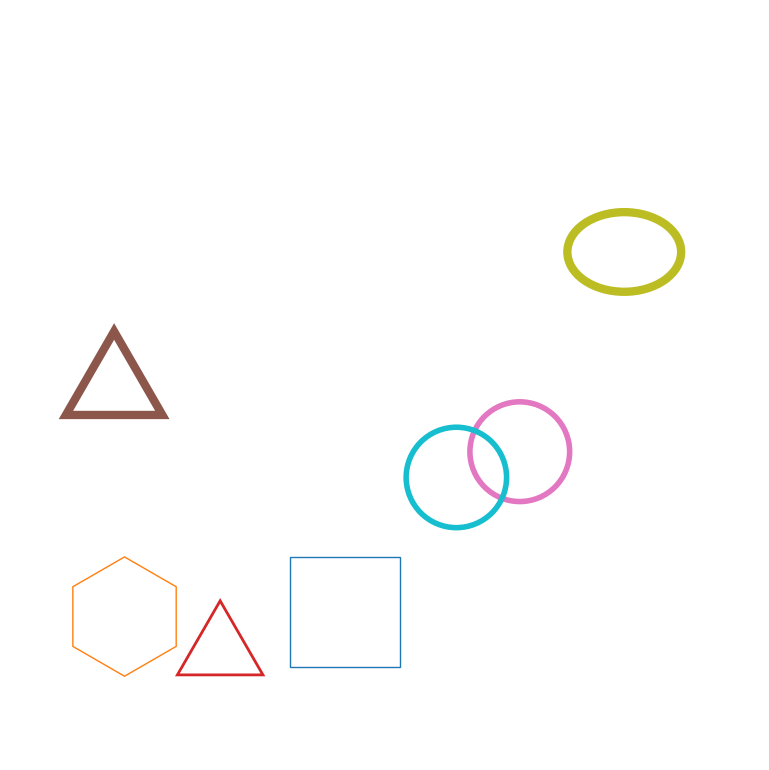[{"shape": "square", "thickness": 0.5, "radius": 0.36, "center": [0.448, 0.206]}, {"shape": "hexagon", "thickness": 0.5, "radius": 0.39, "center": [0.162, 0.199]}, {"shape": "triangle", "thickness": 1, "radius": 0.32, "center": [0.286, 0.156]}, {"shape": "triangle", "thickness": 3, "radius": 0.36, "center": [0.148, 0.497]}, {"shape": "circle", "thickness": 2, "radius": 0.32, "center": [0.675, 0.413]}, {"shape": "oval", "thickness": 3, "radius": 0.37, "center": [0.811, 0.673]}, {"shape": "circle", "thickness": 2, "radius": 0.33, "center": [0.593, 0.38]}]